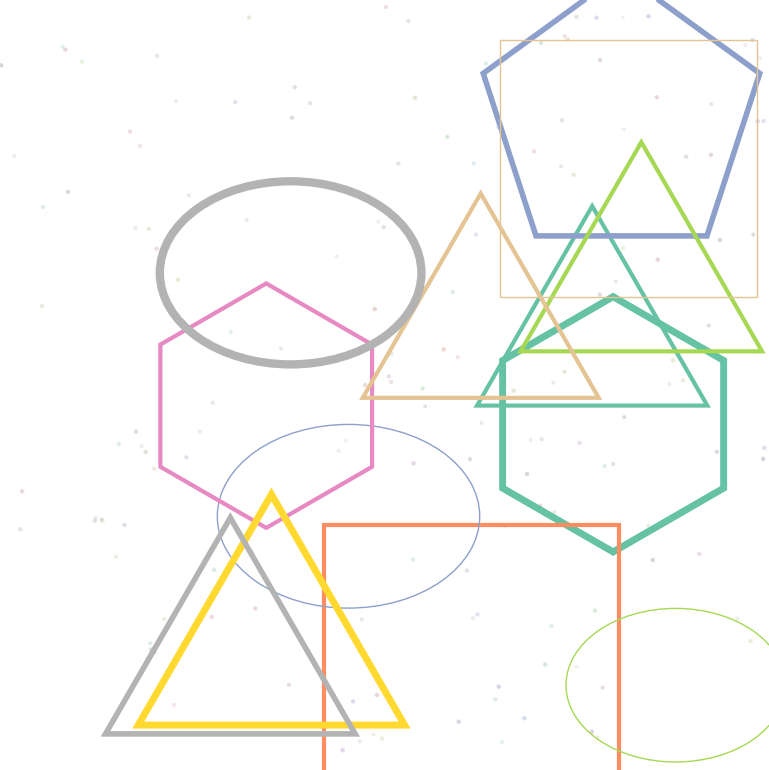[{"shape": "hexagon", "thickness": 2.5, "radius": 0.83, "center": [0.796, 0.449]}, {"shape": "triangle", "thickness": 1.5, "radius": 0.86, "center": [0.769, 0.56]}, {"shape": "square", "thickness": 1.5, "radius": 0.96, "center": [0.612, 0.127]}, {"shape": "pentagon", "thickness": 2, "radius": 0.94, "center": [0.807, 0.846]}, {"shape": "oval", "thickness": 0.5, "radius": 0.85, "center": [0.453, 0.33]}, {"shape": "hexagon", "thickness": 1.5, "radius": 0.79, "center": [0.346, 0.473]}, {"shape": "triangle", "thickness": 1.5, "radius": 0.91, "center": [0.833, 0.634]}, {"shape": "oval", "thickness": 0.5, "radius": 0.71, "center": [0.877, 0.11]}, {"shape": "triangle", "thickness": 2.5, "radius": 1.0, "center": [0.353, 0.158]}, {"shape": "triangle", "thickness": 1.5, "radius": 0.88, "center": [0.624, 0.572]}, {"shape": "square", "thickness": 0.5, "radius": 0.83, "center": [0.816, 0.781]}, {"shape": "triangle", "thickness": 2, "radius": 0.94, "center": [0.299, 0.14]}, {"shape": "oval", "thickness": 3, "radius": 0.85, "center": [0.377, 0.646]}]